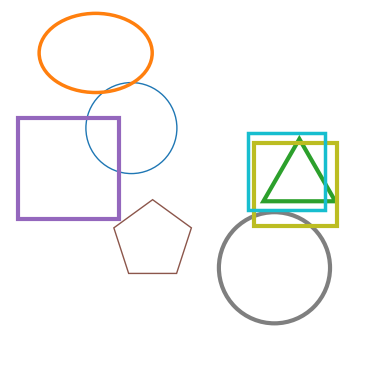[{"shape": "circle", "thickness": 1, "radius": 0.59, "center": [0.341, 0.667]}, {"shape": "oval", "thickness": 2.5, "radius": 0.73, "center": [0.248, 0.863]}, {"shape": "triangle", "thickness": 3, "radius": 0.54, "center": [0.778, 0.531]}, {"shape": "square", "thickness": 3, "radius": 0.65, "center": [0.177, 0.562]}, {"shape": "pentagon", "thickness": 1, "radius": 0.53, "center": [0.396, 0.375]}, {"shape": "circle", "thickness": 3, "radius": 0.72, "center": [0.713, 0.304]}, {"shape": "square", "thickness": 3, "radius": 0.54, "center": [0.767, 0.521]}, {"shape": "square", "thickness": 2.5, "radius": 0.5, "center": [0.744, 0.555]}]